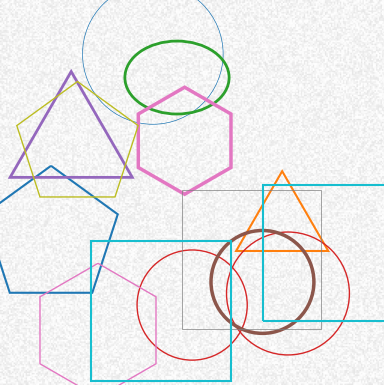[{"shape": "pentagon", "thickness": 1.5, "radius": 0.91, "center": [0.133, 0.387]}, {"shape": "circle", "thickness": 0.5, "radius": 0.91, "center": [0.397, 0.86]}, {"shape": "triangle", "thickness": 1.5, "radius": 0.69, "center": [0.733, 0.417]}, {"shape": "oval", "thickness": 2, "radius": 0.68, "center": [0.46, 0.799]}, {"shape": "circle", "thickness": 1, "radius": 0.72, "center": [0.499, 0.208]}, {"shape": "circle", "thickness": 1, "radius": 0.8, "center": [0.748, 0.238]}, {"shape": "triangle", "thickness": 2, "radius": 0.92, "center": [0.185, 0.631]}, {"shape": "circle", "thickness": 2.5, "radius": 0.67, "center": [0.682, 0.268]}, {"shape": "hexagon", "thickness": 2.5, "radius": 0.69, "center": [0.48, 0.634]}, {"shape": "hexagon", "thickness": 1, "radius": 0.87, "center": [0.255, 0.142]}, {"shape": "square", "thickness": 0.5, "radius": 0.9, "center": [0.653, 0.326]}, {"shape": "pentagon", "thickness": 1, "radius": 0.83, "center": [0.201, 0.623]}, {"shape": "square", "thickness": 1.5, "radius": 0.88, "center": [0.86, 0.343]}, {"shape": "square", "thickness": 1.5, "radius": 0.91, "center": [0.418, 0.192]}]